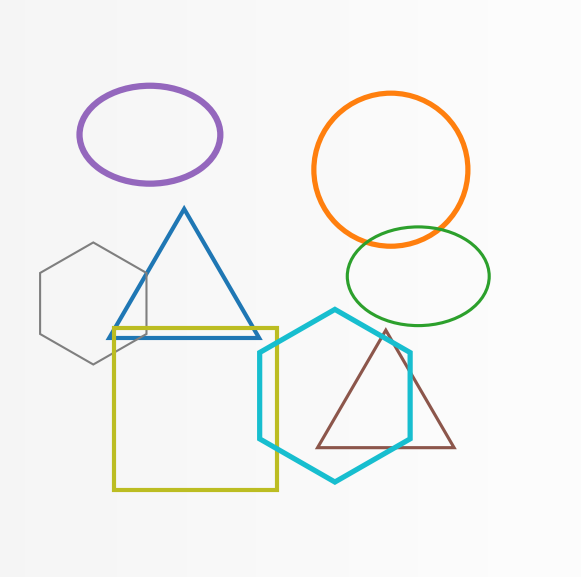[{"shape": "triangle", "thickness": 2, "radius": 0.74, "center": [0.317, 0.488]}, {"shape": "circle", "thickness": 2.5, "radius": 0.66, "center": [0.672, 0.705]}, {"shape": "oval", "thickness": 1.5, "radius": 0.61, "center": [0.72, 0.521]}, {"shape": "oval", "thickness": 3, "radius": 0.61, "center": [0.258, 0.766]}, {"shape": "triangle", "thickness": 1.5, "radius": 0.68, "center": [0.664, 0.292]}, {"shape": "hexagon", "thickness": 1, "radius": 0.53, "center": [0.161, 0.474]}, {"shape": "square", "thickness": 2, "radius": 0.7, "center": [0.337, 0.291]}, {"shape": "hexagon", "thickness": 2.5, "radius": 0.75, "center": [0.576, 0.314]}]